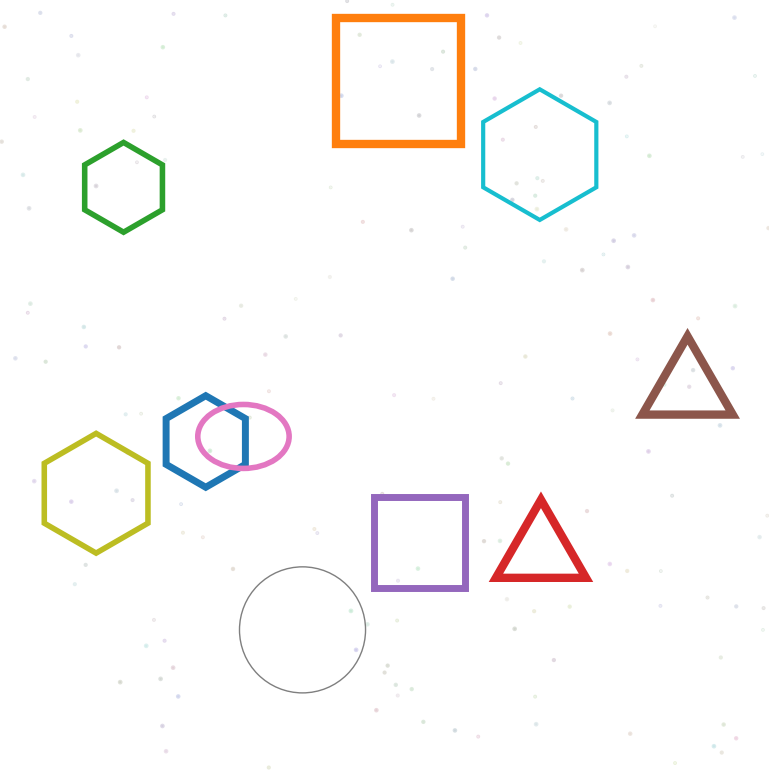[{"shape": "hexagon", "thickness": 2.5, "radius": 0.3, "center": [0.267, 0.427]}, {"shape": "square", "thickness": 3, "radius": 0.41, "center": [0.518, 0.895]}, {"shape": "hexagon", "thickness": 2, "radius": 0.29, "center": [0.16, 0.757]}, {"shape": "triangle", "thickness": 3, "radius": 0.34, "center": [0.703, 0.283]}, {"shape": "square", "thickness": 2.5, "radius": 0.3, "center": [0.545, 0.295]}, {"shape": "triangle", "thickness": 3, "radius": 0.34, "center": [0.893, 0.495]}, {"shape": "oval", "thickness": 2, "radius": 0.3, "center": [0.316, 0.433]}, {"shape": "circle", "thickness": 0.5, "radius": 0.41, "center": [0.393, 0.182]}, {"shape": "hexagon", "thickness": 2, "radius": 0.39, "center": [0.125, 0.359]}, {"shape": "hexagon", "thickness": 1.5, "radius": 0.42, "center": [0.701, 0.799]}]